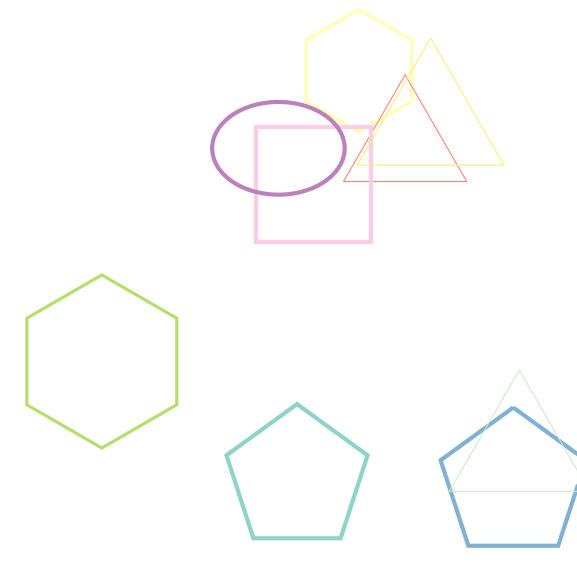[{"shape": "pentagon", "thickness": 2, "radius": 0.64, "center": [0.514, 0.171]}, {"shape": "hexagon", "thickness": 1.5, "radius": 0.53, "center": [0.621, 0.877]}, {"shape": "triangle", "thickness": 0.5, "radius": 0.62, "center": [0.702, 0.746]}, {"shape": "pentagon", "thickness": 2, "radius": 0.66, "center": [0.889, 0.161]}, {"shape": "hexagon", "thickness": 1.5, "radius": 0.75, "center": [0.176, 0.373]}, {"shape": "square", "thickness": 2, "radius": 0.5, "center": [0.543, 0.68]}, {"shape": "oval", "thickness": 2, "radius": 0.57, "center": [0.482, 0.742]}, {"shape": "triangle", "thickness": 0.5, "radius": 0.7, "center": [0.899, 0.218]}, {"shape": "triangle", "thickness": 0.5, "radius": 0.73, "center": [0.746, 0.787]}]